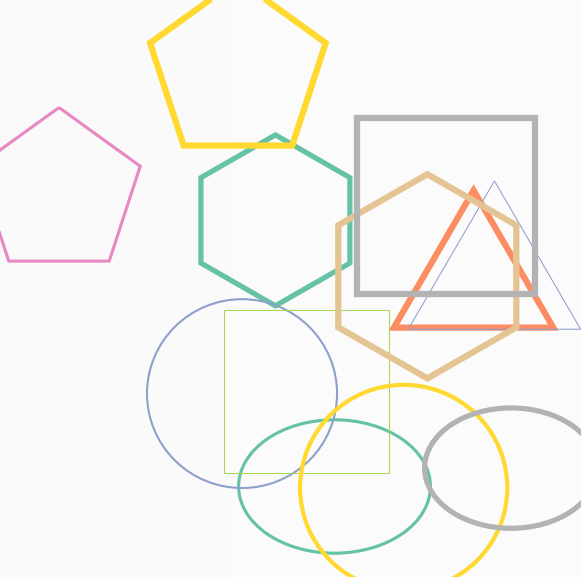[{"shape": "oval", "thickness": 1.5, "radius": 0.83, "center": [0.576, 0.157]}, {"shape": "hexagon", "thickness": 2.5, "radius": 0.74, "center": [0.474, 0.618]}, {"shape": "triangle", "thickness": 3, "radius": 0.79, "center": [0.815, 0.511]}, {"shape": "circle", "thickness": 1, "radius": 0.82, "center": [0.416, 0.318]}, {"shape": "triangle", "thickness": 0.5, "radius": 0.86, "center": [0.851, 0.515]}, {"shape": "pentagon", "thickness": 1.5, "radius": 0.73, "center": [0.101, 0.666]}, {"shape": "square", "thickness": 0.5, "radius": 0.71, "center": [0.527, 0.322]}, {"shape": "pentagon", "thickness": 3, "radius": 0.79, "center": [0.409, 0.876]}, {"shape": "circle", "thickness": 2, "radius": 0.89, "center": [0.695, 0.154]}, {"shape": "hexagon", "thickness": 3, "radius": 0.88, "center": [0.735, 0.521]}, {"shape": "square", "thickness": 3, "radius": 0.76, "center": [0.767, 0.643]}, {"shape": "oval", "thickness": 2.5, "radius": 0.74, "center": [0.879, 0.189]}]